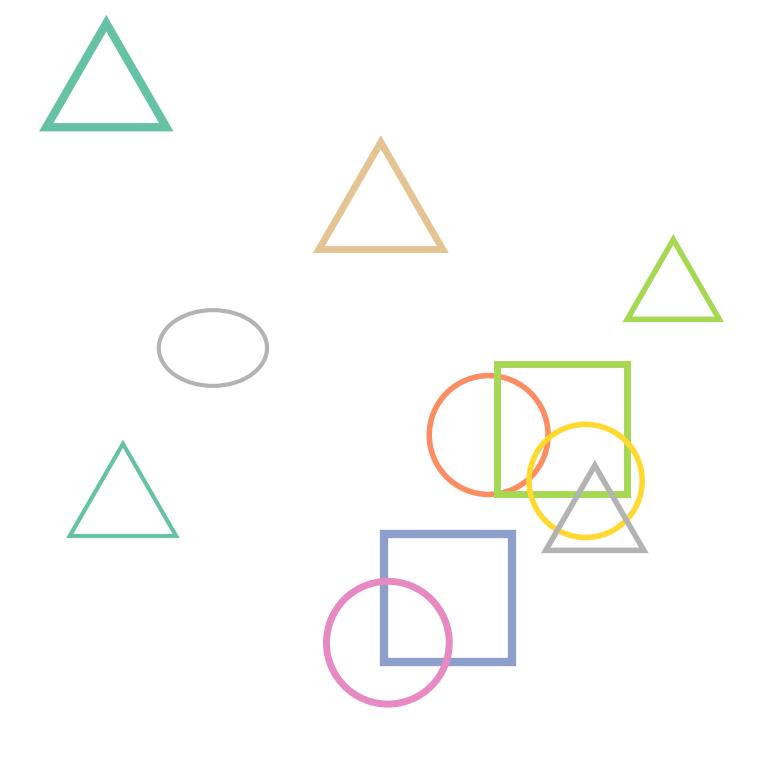[{"shape": "triangle", "thickness": 1.5, "radius": 0.4, "center": [0.16, 0.344]}, {"shape": "triangle", "thickness": 3, "radius": 0.45, "center": [0.138, 0.88]}, {"shape": "circle", "thickness": 2, "radius": 0.39, "center": [0.635, 0.435]}, {"shape": "square", "thickness": 3, "radius": 0.42, "center": [0.581, 0.223]}, {"shape": "circle", "thickness": 2.5, "radius": 0.4, "center": [0.504, 0.165]}, {"shape": "triangle", "thickness": 2, "radius": 0.35, "center": [0.874, 0.62]}, {"shape": "square", "thickness": 2.5, "radius": 0.42, "center": [0.73, 0.443]}, {"shape": "circle", "thickness": 2, "radius": 0.37, "center": [0.761, 0.375]}, {"shape": "triangle", "thickness": 2.5, "radius": 0.46, "center": [0.495, 0.722]}, {"shape": "oval", "thickness": 1.5, "radius": 0.35, "center": [0.276, 0.548]}, {"shape": "triangle", "thickness": 2, "radius": 0.37, "center": [0.772, 0.322]}]